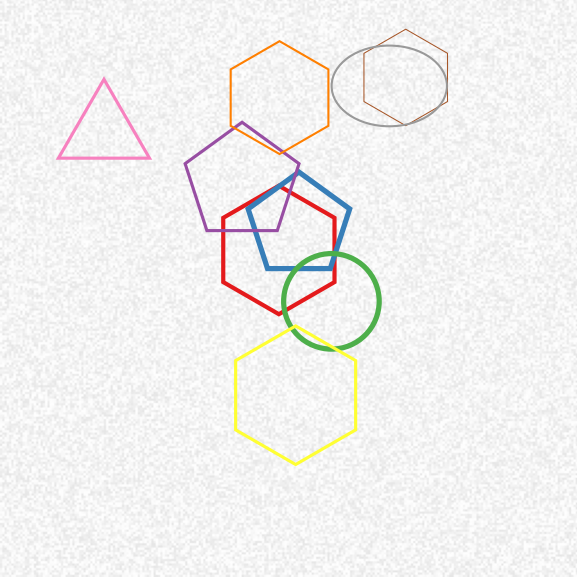[{"shape": "hexagon", "thickness": 2, "radius": 0.56, "center": [0.483, 0.566]}, {"shape": "pentagon", "thickness": 2.5, "radius": 0.46, "center": [0.518, 0.609]}, {"shape": "circle", "thickness": 2.5, "radius": 0.41, "center": [0.574, 0.477]}, {"shape": "pentagon", "thickness": 1.5, "radius": 0.52, "center": [0.419, 0.684]}, {"shape": "hexagon", "thickness": 1, "radius": 0.49, "center": [0.484, 0.83]}, {"shape": "hexagon", "thickness": 1.5, "radius": 0.6, "center": [0.512, 0.315]}, {"shape": "hexagon", "thickness": 0.5, "radius": 0.42, "center": [0.703, 0.865]}, {"shape": "triangle", "thickness": 1.5, "radius": 0.46, "center": [0.18, 0.771]}, {"shape": "oval", "thickness": 1, "radius": 0.5, "center": [0.674, 0.85]}]